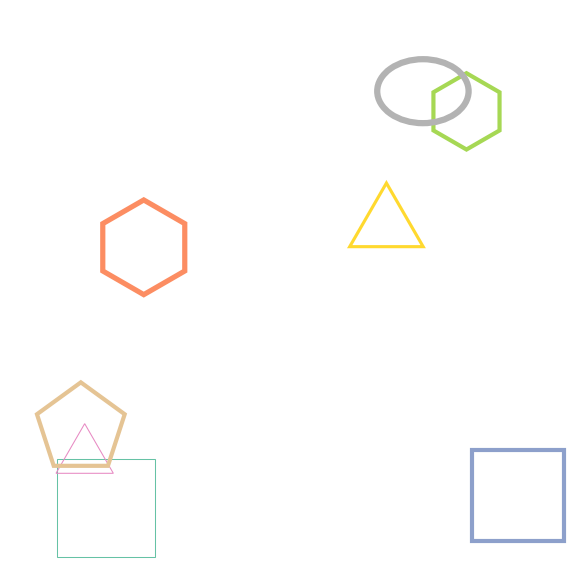[{"shape": "square", "thickness": 0.5, "radius": 0.42, "center": [0.184, 0.12]}, {"shape": "hexagon", "thickness": 2.5, "radius": 0.41, "center": [0.249, 0.571]}, {"shape": "square", "thickness": 2, "radius": 0.4, "center": [0.897, 0.142]}, {"shape": "triangle", "thickness": 0.5, "radius": 0.29, "center": [0.147, 0.208]}, {"shape": "hexagon", "thickness": 2, "radius": 0.33, "center": [0.808, 0.806]}, {"shape": "triangle", "thickness": 1.5, "radius": 0.37, "center": [0.669, 0.609]}, {"shape": "pentagon", "thickness": 2, "radius": 0.4, "center": [0.14, 0.257]}, {"shape": "oval", "thickness": 3, "radius": 0.4, "center": [0.732, 0.841]}]